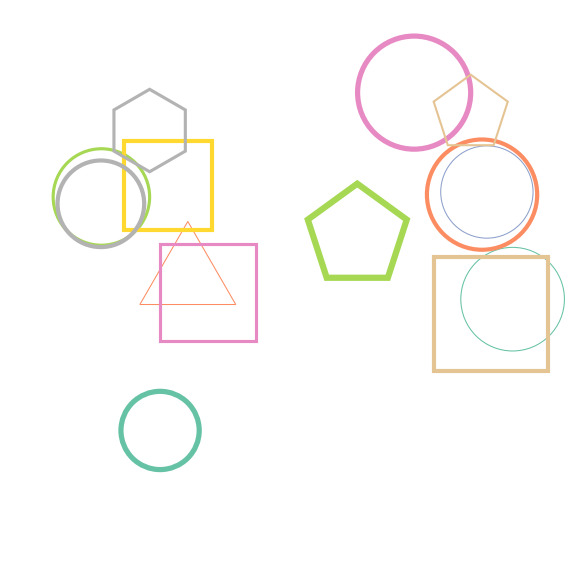[{"shape": "circle", "thickness": 0.5, "radius": 0.45, "center": [0.888, 0.481]}, {"shape": "circle", "thickness": 2.5, "radius": 0.34, "center": [0.277, 0.254]}, {"shape": "triangle", "thickness": 0.5, "radius": 0.48, "center": [0.325, 0.52]}, {"shape": "circle", "thickness": 2, "radius": 0.48, "center": [0.835, 0.662]}, {"shape": "circle", "thickness": 0.5, "radius": 0.4, "center": [0.843, 0.667]}, {"shape": "circle", "thickness": 2.5, "radius": 0.49, "center": [0.717, 0.839]}, {"shape": "square", "thickness": 1.5, "radius": 0.42, "center": [0.36, 0.492]}, {"shape": "circle", "thickness": 1.5, "radius": 0.42, "center": [0.176, 0.658]}, {"shape": "pentagon", "thickness": 3, "radius": 0.45, "center": [0.619, 0.591]}, {"shape": "square", "thickness": 2, "radius": 0.38, "center": [0.291, 0.678]}, {"shape": "pentagon", "thickness": 1, "radius": 0.34, "center": [0.815, 0.802]}, {"shape": "square", "thickness": 2, "radius": 0.49, "center": [0.85, 0.455]}, {"shape": "hexagon", "thickness": 1.5, "radius": 0.36, "center": [0.259, 0.773]}, {"shape": "circle", "thickness": 2, "radius": 0.37, "center": [0.175, 0.646]}]